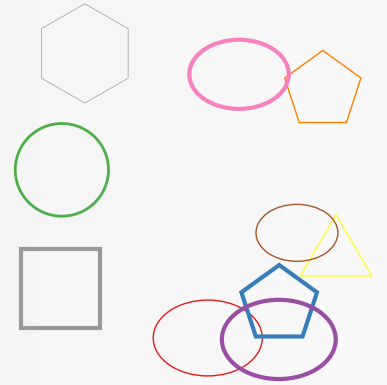[{"shape": "oval", "thickness": 1, "radius": 0.7, "center": [0.536, 0.122]}, {"shape": "pentagon", "thickness": 3, "radius": 0.51, "center": [0.72, 0.209]}, {"shape": "circle", "thickness": 2, "radius": 0.6, "center": [0.16, 0.559]}, {"shape": "oval", "thickness": 3, "radius": 0.73, "center": [0.719, 0.118]}, {"shape": "pentagon", "thickness": 1, "radius": 0.52, "center": [0.833, 0.765]}, {"shape": "triangle", "thickness": 1, "radius": 0.53, "center": [0.867, 0.336]}, {"shape": "oval", "thickness": 1, "radius": 0.53, "center": [0.766, 0.395]}, {"shape": "oval", "thickness": 3, "radius": 0.64, "center": [0.617, 0.807]}, {"shape": "hexagon", "thickness": 0.5, "radius": 0.64, "center": [0.219, 0.861]}, {"shape": "square", "thickness": 3, "radius": 0.51, "center": [0.156, 0.25]}]